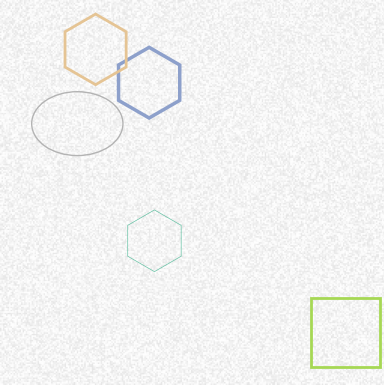[{"shape": "hexagon", "thickness": 0.5, "radius": 0.4, "center": [0.401, 0.375]}, {"shape": "hexagon", "thickness": 2.5, "radius": 0.46, "center": [0.387, 0.785]}, {"shape": "square", "thickness": 2, "radius": 0.45, "center": [0.896, 0.136]}, {"shape": "hexagon", "thickness": 2, "radius": 0.46, "center": [0.248, 0.872]}, {"shape": "oval", "thickness": 1, "radius": 0.59, "center": [0.201, 0.679]}]